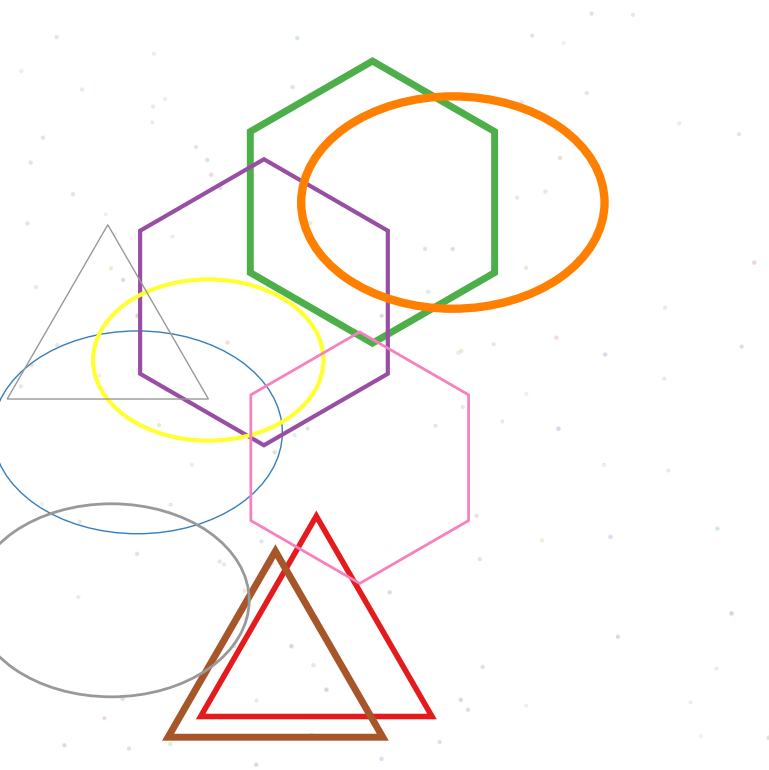[{"shape": "triangle", "thickness": 2, "radius": 0.87, "center": [0.411, 0.156]}, {"shape": "oval", "thickness": 0.5, "radius": 0.94, "center": [0.179, 0.439]}, {"shape": "hexagon", "thickness": 2.5, "radius": 0.92, "center": [0.484, 0.738]}, {"shape": "hexagon", "thickness": 1.5, "radius": 0.93, "center": [0.343, 0.607]}, {"shape": "oval", "thickness": 3, "radius": 0.98, "center": [0.588, 0.737]}, {"shape": "oval", "thickness": 1.5, "radius": 0.75, "center": [0.27, 0.532]}, {"shape": "triangle", "thickness": 2.5, "radius": 0.81, "center": [0.358, 0.123]}, {"shape": "hexagon", "thickness": 1, "radius": 0.82, "center": [0.467, 0.406]}, {"shape": "oval", "thickness": 1, "radius": 0.9, "center": [0.145, 0.22]}, {"shape": "triangle", "thickness": 0.5, "radius": 0.75, "center": [0.14, 0.557]}]